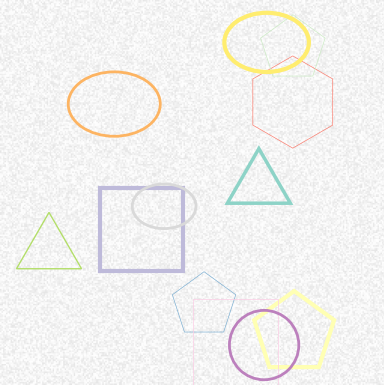[{"shape": "triangle", "thickness": 2.5, "radius": 0.47, "center": [0.672, 0.519]}, {"shape": "pentagon", "thickness": 3, "radius": 0.55, "center": [0.764, 0.135]}, {"shape": "square", "thickness": 3, "radius": 0.54, "center": [0.368, 0.405]}, {"shape": "hexagon", "thickness": 0.5, "radius": 0.6, "center": [0.76, 0.735]}, {"shape": "pentagon", "thickness": 0.5, "radius": 0.43, "center": [0.53, 0.208]}, {"shape": "oval", "thickness": 2, "radius": 0.6, "center": [0.297, 0.73]}, {"shape": "triangle", "thickness": 1, "radius": 0.49, "center": [0.127, 0.351]}, {"shape": "square", "thickness": 0.5, "radius": 0.55, "center": [0.611, 0.112]}, {"shape": "oval", "thickness": 2, "radius": 0.41, "center": [0.426, 0.464]}, {"shape": "circle", "thickness": 2, "radius": 0.45, "center": [0.686, 0.104]}, {"shape": "pentagon", "thickness": 0.5, "radius": 0.44, "center": [0.761, 0.874]}, {"shape": "oval", "thickness": 3, "radius": 0.55, "center": [0.693, 0.89]}]